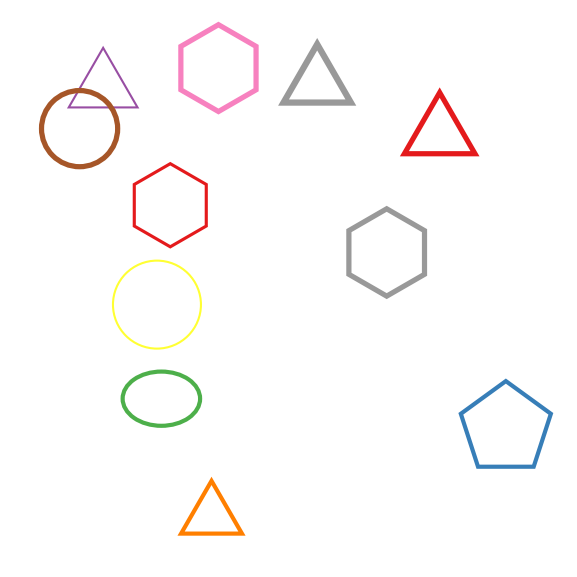[{"shape": "hexagon", "thickness": 1.5, "radius": 0.36, "center": [0.295, 0.644]}, {"shape": "triangle", "thickness": 2.5, "radius": 0.35, "center": [0.761, 0.768]}, {"shape": "pentagon", "thickness": 2, "radius": 0.41, "center": [0.876, 0.257]}, {"shape": "oval", "thickness": 2, "radius": 0.34, "center": [0.279, 0.309]}, {"shape": "triangle", "thickness": 1, "radius": 0.34, "center": [0.179, 0.848]}, {"shape": "triangle", "thickness": 2, "radius": 0.3, "center": [0.366, 0.106]}, {"shape": "circle", "thickness": 1, "radius": 0.38, "center": [0.272, 0.472]}, {"shape": "circle", "thickness": 2.5, "radius": 0.33, "center": [0.138, 0.776]}, {"shape": "hexagon", "thickness": 2.5, "radius": 0.38, "center": [0.378, 0.881]}, {"shape": "hexagon", "thickness": 2.5, "radius": 0.38, "center": [0.67, 0.562]}, {"shape": "triangle", "thickness": 3, "radius": 0.34, "center": [0.549, 0.855]}]